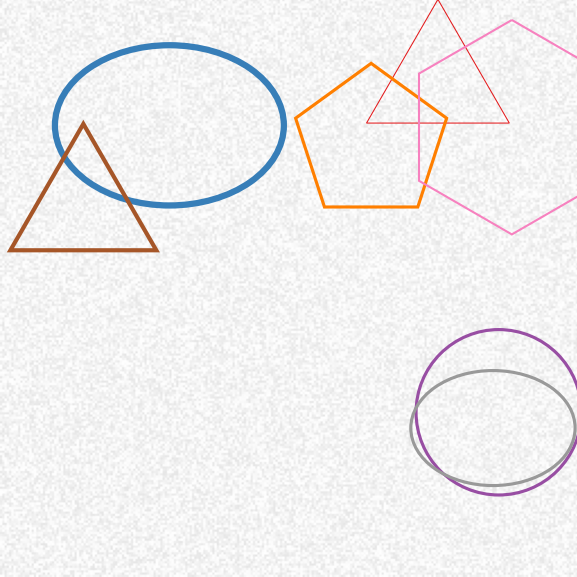[{"shape": "triangle", "thickness": 0.5, "radius": 0.71, "center": [0.758, 0.857]}, {"shape": "oval", "thickness": 3, "radius": 0.99, "center": [0.293, 0.782]}, {"shape": "circle", "thickness": 1.5, "radius": 0.72, "center": [0.864, 0.285]}, {"shape": "pentagon", "thickness": 1.5, "radius": 0.69, "center": [0.643, 0.752]}, {"shape": "triangle", "thickness": 2, "radius": 0.73, "center": [0.144, 0.639]}, {"shape": "hexagon", "thickness": 1, "radius": 0.93, "center": [0.886, 0.779]}, {"shape": "oval", "thickness": 1.5, "radius": 0.71, "center": [0.854, 0.258]}]